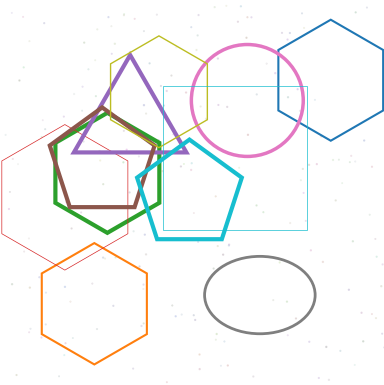[{"shape": "hexagon", "thickness": 1.5, "radius": 0.79, "center": [0.859, 0.792]}, {"shape": "hexagon", "thickness": 1.5, "radius": 0.79, "center": [0.245, 0.211]}, {"shape": "hexagon", "thickness": 3, "radius": 0.78, "center": [0.279, 0.551]}, {"shape": "hexagon", "thickness": 0.5, "radius": 0.95, "center": [0.168, 0.487]}, {"shape": "triangle", "thickness": 3, "radius": 0.84, "center": [0.338, 0.688]}, {"shape": "pentagon", "thickness": 3, "radius": 0.72, "center": [0.265, 0.578]}, {"shape": "circle", "thickness": 2.5, "radius": 0.73, "center": [0.642, 0.739]}, {"shape": "oval", "thickness": 2, "radius": 0.72, "center": [0.675, 0.234]}, {"shape": "hexagon", "thickness": 1, "radius": 0.73, "center": [0.413, 0.762]}, {"shape": "square", "thickness": 0.5, "radius": 0.94, "center": [0.611, 0.589]}, {"shape": "pentagon", "thickness": 3, "radius": 0.72, "center": [0.492, 0.494]}]